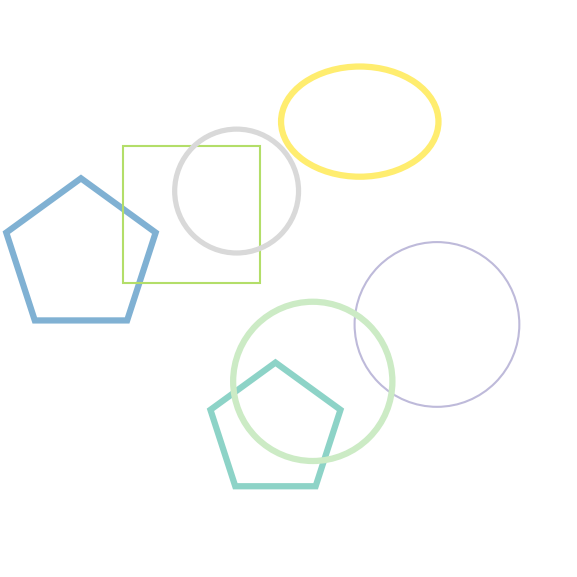[{"shape": "pentagon", "thickness": 3, "radius": 0.59, "center": [0.477, 0.253]}, {"shape": "circle", "thickness": 1, "radius": 0.71, "center": [0.757, 0.437]}, {"shape": "pentagon", "thickness": 3, "radius": 0.68, "center": [0.14, 0.554]}, {"shape": "square", "thickness": 1, "radius": 0.59, "center": [0.331, 0.628]}, {"shape": "circle", "thickness": 2.5, "radius": 0.54, "center": [0.41, 0.668]}, {"shape": "circle", "thickness": 3, "radius": 0.69, "center": [0.542, 0.339]}, {"shape": "oval", "thickness": 3, "radius": 0.68, "center": [0.623, 0.789]}]